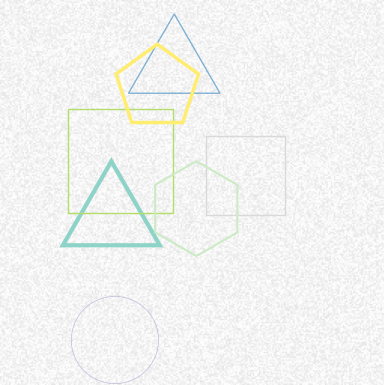[{"shape": "triangle", "thickness": 3, "radius": 0.73, "center": [0.289, 0.436]}, {"shape": "circle", "thickness": 0.5, "radius": 0.57, "center": [0.299, 0.117]}, {"shape": "triangle", "thickness": 1, "radius": 0.69, "center": [0.453, 0.826]}, {"shape": "square", "thickness": 1, "radius": 0.68, "center": [0.313, 0.581]}, {"shape": "square", "thickness": 1, "radius": 0.51, "center": [0.638, 0.544]}, {"shape": "hexagon", "thickness": 1.5, "radius": 0.62, "center": [0.51, 0.458]}, {"shape": "pentagon", "thickness": 2.5, "radius": 0.56, "center": [0.409, 0.773]}]